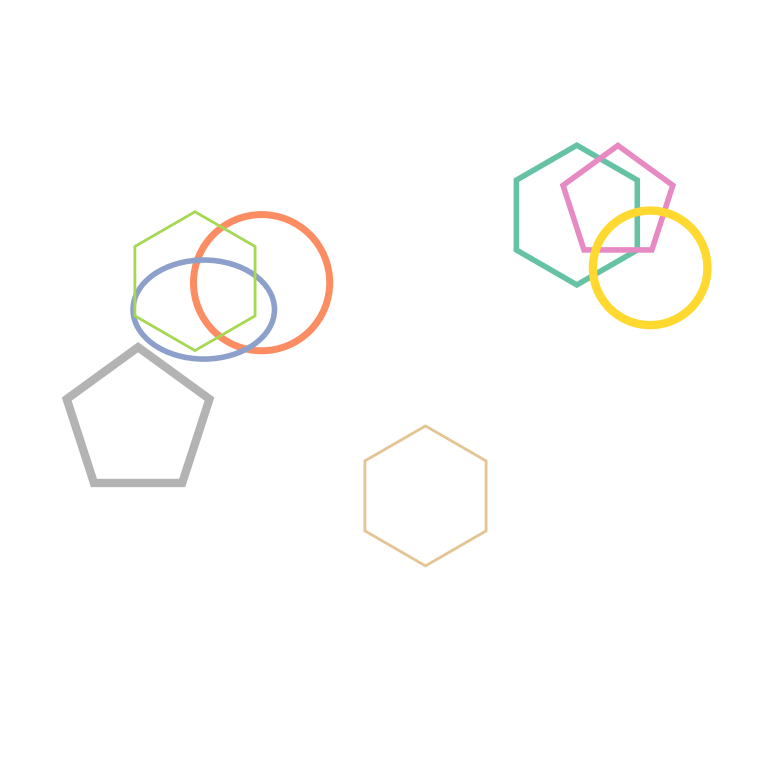[{"shape": "hexagon", "thickness": 2, "radius": 0.45, "center": [0.749, 0.721]}, {"shape": "circle", "thickness": 2.5, "radius": 0.44, "center": [0.34, 0.633]}, {"shape": "oval", "thickness": 2, "radius": 0.46, "center": [0.265, 0.598]}, {"shape": "pentagon", "thickness": 2, "radius": 0.37, "center": [0.802, 0.736]}, {"shape": "hexagon", "thickness": 1, "radius": 0.45, "center": [0.253, 0.635]}, {"shape": "circle", "thickness": 3, "radius": 0.37, "center": [0.844, 0.652]}, {"shape": "hexagon", "thickness": 1, "radius": 0.45, "center": [0.553, 0.356]}, {"shape": "pentagon", "thickness": 3, "radius": 0.49, "center": [0.179, 0.452]}]